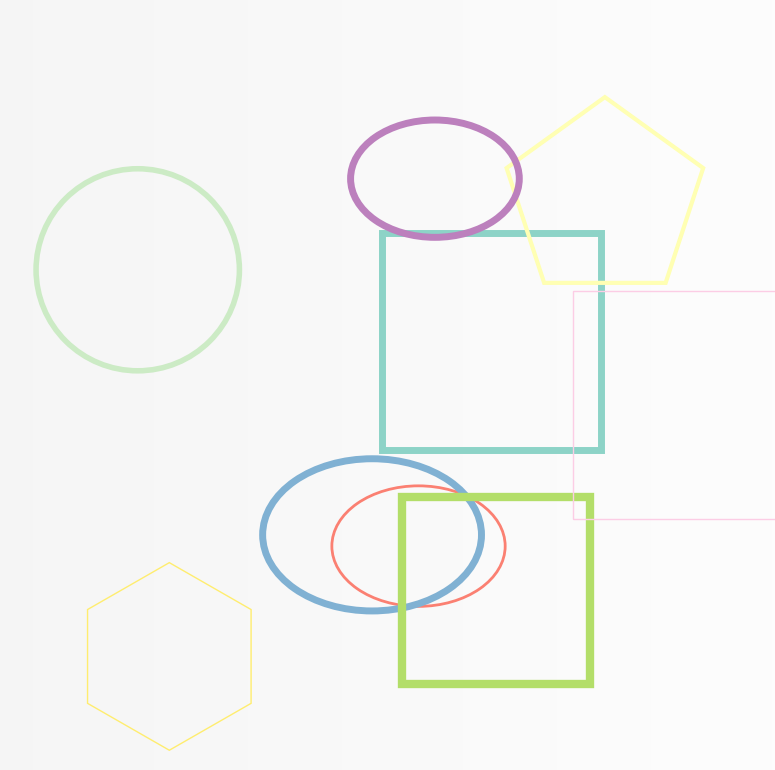[{"shape": "square", "thickness": 2.5, "radius": 0.71, "center": [0.634, 0.557]}, {"shape": "pentagon", "thickness": 1.5, "radius": 0.67, "center": [0.78, 0.741]}, {"shape": "oval", "thickness": 1, "radius": 0.56, "center": [0.54, 0.291]}, {"shape": "oval", "thickness": 2.5, "radius": 0.71, "center": [0.48, 0.305]}, {"shape": "square", "thickness": 3, "radius": 0.61, "center": [0.64, 0.233]}, {"shape": "square", "thickness": 0.5, "radius": 0.74, "center": [0.888, 0.474]}, {"shape": "oval", "thickness": 2.5, "radius": 0.54, "center": [0.561, 0.768]}, {"shape": "circle", "thickness": 2, "radius": 0.66, "center": [0.178, 0.65]}, {"shape": "hexagon", "thickness": 0.5, "radius": 0.61, "center": [0.218, 0.147]}]